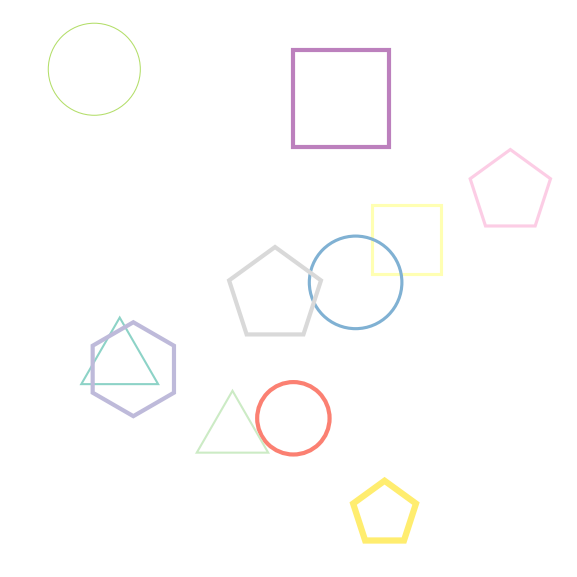[{"shape": "triangle", "thickness": 1, "radius": 0.38, "center": [0.207, 0.372]}, {"shape": "square", "thickness": 1.5, "radius": 0.3, "center": [0.704, 0.584]}, {"shape": "hexagon", "thickness": 2, "radius": 0.41, "center": [0.231, 0.36]}, {"shape": "circle", "thickness": 2, "radius": 0.31, "center": [0.508, 0.275]}, {"shape": "circle", "thickness": 1.5, "radius": 0.4, "center": [0.616, 0.51]}, {"shape": "circle", "thickness": 0.5, "radius": 0.4, "center": [0.163, 0.879]}, {"shape": "pentagon", "thickness": 1.5, "radius": 0.37, "center": [0.884, 0.667]}, {"shape": "pentagon", "thickness": 2, "radius": 0.42, "center": [0.476, 0.488]}, {"shape": "square", "thickness": 2, "radius": 0.42, "center": [0.59, 0.829]}, {"shape": "triangle", "thickness": 1, "radius": 0.36, "center": [0.403, 0.251]}, {"shape": "pentagon", "thickness": 3, "radius": 0.29, "center": [0.666, 0.109]}]